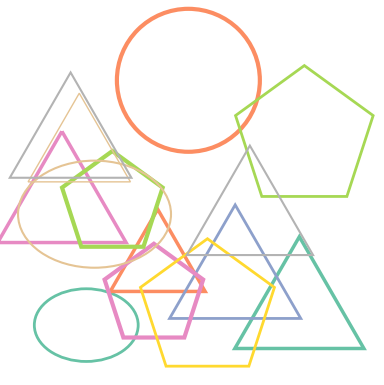[{"shape": "triangle", "thickness": 2.5, "radius": 0.97, "center": [0.778, 0.192]}, {"shape": "oval", "thickness": 2, "radius": 0.67, "center": [0.224, 0.156]}, {"shape": "circle", "thickness": 3, "radius": 0.93, "center": [0.489, 0.791]}, {"shape": "triangle", "thickness": 2.5, "radius": 0.71, "center": [0.41, 0.314]}, {"shape": "triangle", "thickness": 2, "radius": 0.98, "center": [0.611, 0.271]}, {"shape": "triangle", "thickness": 2.5, "radius": 0.96, "center": [0.161, 0.466]}, {"shape": "pentagon", "thickness": 3, "radius": 0.67, "center": [0.4, 0.232]}, {"shape": "pentagon", "thickness": 2, "radius": 0.94, "center": [0.791, 0.642]}, {"shape": "pentagon", "thickness": 3, "radius": 0.69, "center": [0.292, 0.47]}, {"shape": "pentagon", "thickness": 2, "radius": 0.91, "center": [0.539, 0.197]}, {"shape": "triangle", "thickness": 1, "radius": 0.77, "center": [0.206, 0.604]}, {"shape": "oval", "thickness": 1.5, "radius": 0.99, "center": [0.246, 0.444]}, {"shape": "triangle", "thickness": 1.5, "radius": 0.95, "center": [0.649, 0.432]}, {"shape": "triangle", "thickness": 1.5, "radius": 0.91, "center": [0.183, 0.629]}]